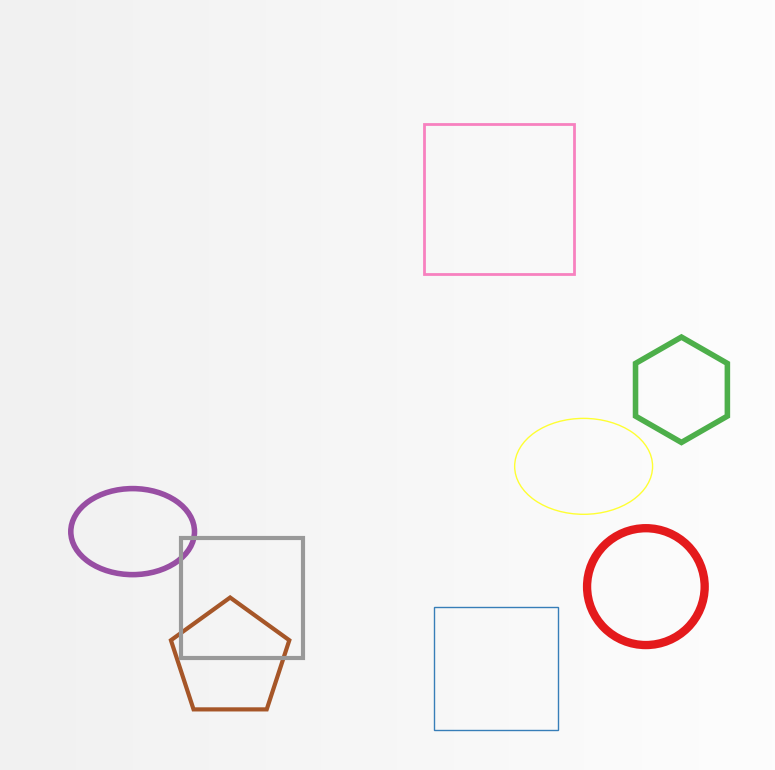[{"shape": "circle", "thickness": 3, "radius": 0.38, "center": [0.833, 0.238]}, {"shape": "square", "thickness": 0.5, "radius": 0.4, "center": [0.64, 0.132]}, {"shape": "hexagon", "thickness": 2, "radius": 0.34, "center": [0.879, 0.494]}, {"shape": "oval", "thickness": 2, "radius": 0.4, "center": [0.171, 0.31]}, {"shape": "oval", "thickness": 0.5, "radius": 0.44, "center": [0.753, 0.394]}, {"shape": "pentagon", "thickness": 1.5, "radius": 0.4, "center": [0.297, 0.144]}, {"shape": "square", "thickness": 1, "radius": 0.49, "center": [0.644, 0.741]}, {"shape": "square", "thickness": 1.5, "radius": 0.39, "center": [0.312, 0.223]}]